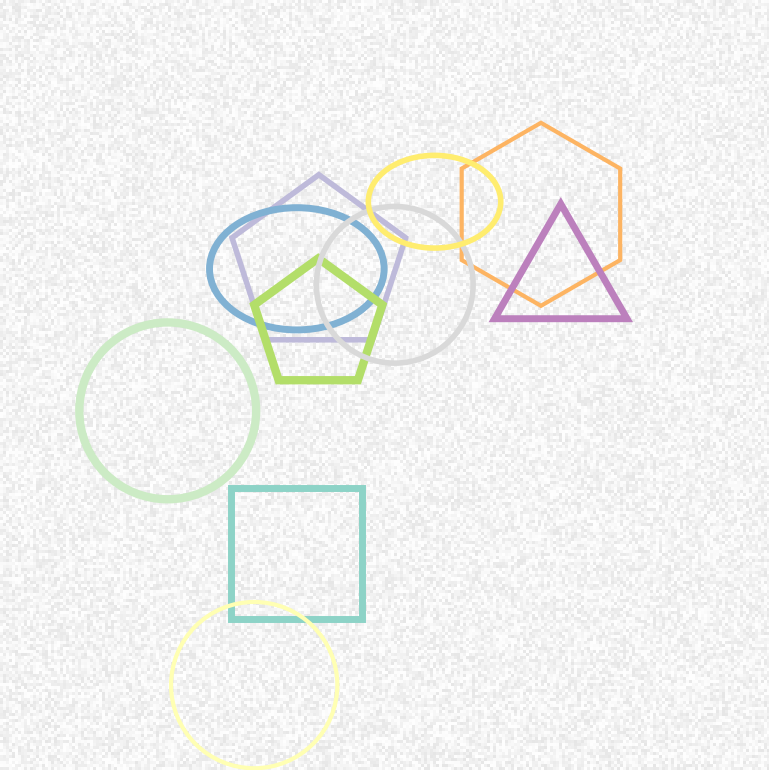[{"shape": "square", "thickness": 2.5, "radius": 0.43, "center": [0.385, 0.281]}, {"shape": "circle", "thickness": 1.5, "radius": 0.54, "center": [0.33, 0.11]}, {"shape": "pentagon", "thickness": 2, "radius": 0.59, "center": [0.414, 0.655]}, {"shape": "oval", "thickness": 2.5, "radius": 0.57, "center": [0.386, 0.651]}, {"shape": "hexagon", "thickness": 1.5, "radius": 0.59, "center": [0.703, 0.722]}, {"shape": "pentagon", "thickness": 3, "radius": 0.44, "center": [0.413, 0.577]}, {"shape": "circle", "thickness": 2, "radius": 0.51, "center": [0.513, 0.63]}, {"shape": "triangle", "thickness": 2.5, "radius": 0.5, "center": [0.728, 0.636]}, {"shape": "circle", "thickness": 3, "radius": 0.57, "center": [0.218, 0.466]}, {"shape": "oval", "thickness": 2, "radius": 0.43, "center": [0.564, 0.738]}]